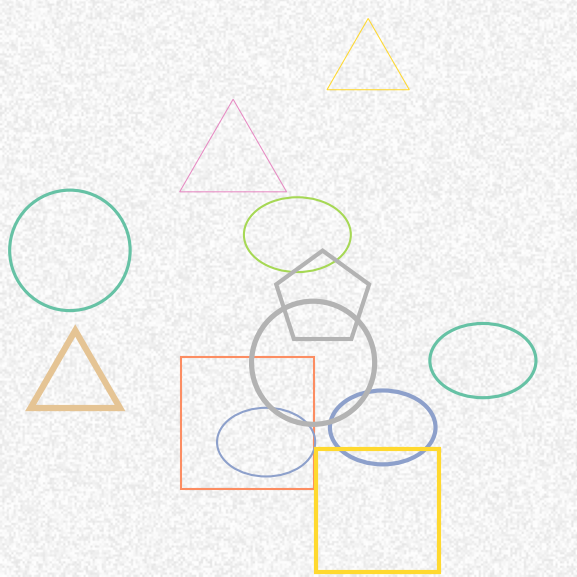[{"shape": "oval", "thickness": 1.5, "radius": 0.46, "center": [0.836, 0.375]}, {"shape": "circle", "thickness": 1.5, "radius": 0.52, "center": [0.121, 0.566]}, {"shape": "square", "thickness": 1, "radius": 0.57, "center": [0.429, 0.266]}, {"shape": "oval", "thickness": 2, "radius": 0.46, "center": [0.663, 0.259]}, {"shape": "oval", "thickness": 1, "radius": 0.42, "center": [0.461, 0.234]}, {"shape": "triangle", "thickness": 0.5, "radius": 0.53, "center": [0.404, 0.72]}, {"shape": "oval", "thickness": 1, "radius": 0.46, "center": [0.515, 0.593]}, {"shape": "triangle", "thickness": 0.5, "radius": 0.41, "center": [0.637, 0.885]}, {"shape": "square", "thickness": 2, "radius": 0.53, "center": [0.653, 0.115]}, {"shape": "triangle", "thickness": 3, "radius": 0.45, "center": [0.13, 0.337]}, {"shape": "circle", "thickness": 2.5, "radius": 0.53, "center": [0.542, 0.371]}, {"shape": "pentagon", "thickness": 2, "radius": 0.42, "center": [0.559, 0.481]}]